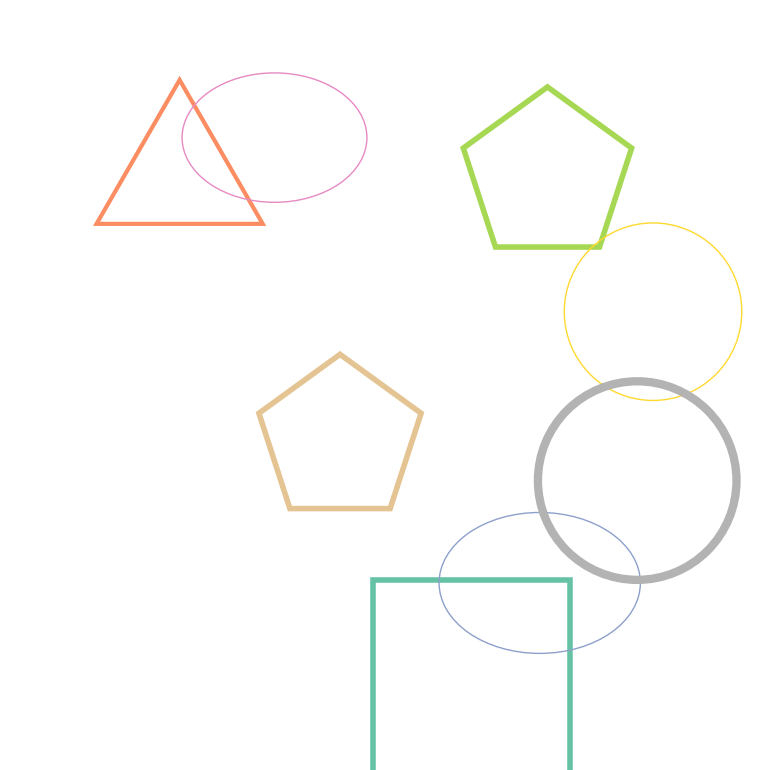[{"shape": "square", "thickness": 2, "radius": 0.64, "center": [0.612, 0.118]}, {"shape": "triangle", "thickness": 1.5, "radius": 0.62, "center": [0.233, 0.772]}, {"shape": "oval", "thickness": 0.5, "radius": 0.65, "center": [0.701, 0.243]}, {"shape": "oval", "thickness": 0.5, "radius": 0.6, "center": [0.356, 0.821]}, {"shape": "pentagon", "thickness": 2, "radius": 0.57, "center": [0.711, 0.772]}, {"shape": "circle", "thickness": 0.5, "radius": 0.58, "center": [0.848, 0.595]}, {"shape": "pentagon", "thickness": 2, "radius": 0.55, "center": [0.442, 0.429]}, {"shape": "circle", "thickness": 3, "radius": 0.64, "center": [0.828, 0.376]}]